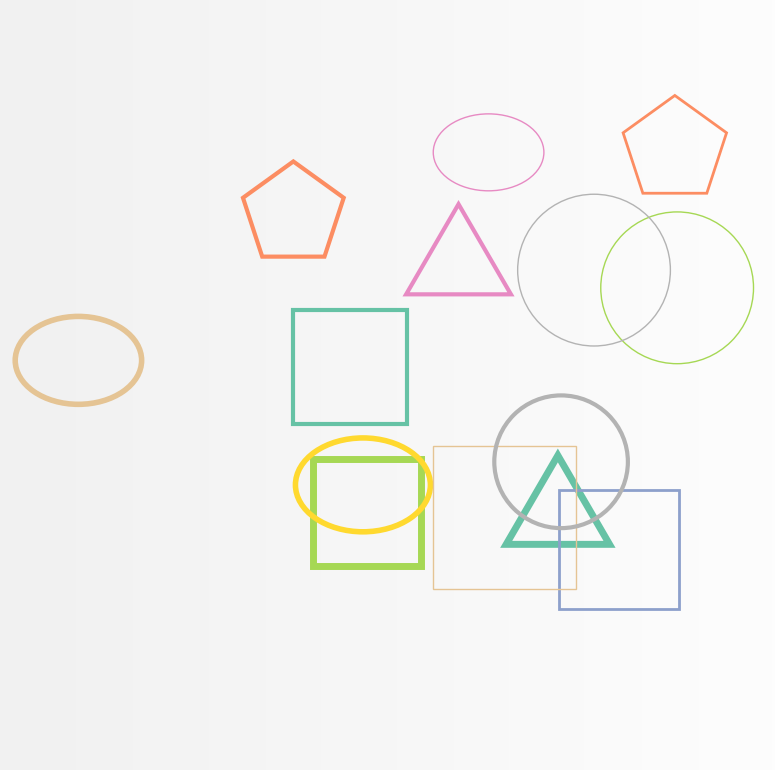[{"shape": "triangle", "thickness": 2.5, "radius": 0.38, "center": [0.72, 0.332]}, {"shape": "square", "thickness": 1.5, "radius": 0.37, "center": [0.451, 0.523]}, {"shape": "pentagon", "thickness": 1.5, "radius": 0.34, "center": [0.379, 0.722]}, {"shape": "pentagon", "thickness": 1, "radius": 0.35, "center": [0.871, 0.806]}, {"shape": "square", "thickness": 1, "radius": 0.39, "center": [0.799, 0.286]}, {"shape": "triangle", "thickness": 1.5, "radius": 0.39, "center": [0.592, 0.657]}, {"shape": "oval", "thickness": 0.5, "radius": 0.36, "center": [0.63, 0.802]}, {"shape": "circle", "thickness": 0.5, "radius": 0.49, "center": [0.874, 0.626]}, {"shape": "square", "thickness": 2.5, "radius": 0.35, "center": [0.473, 0.334]}, {"shape": "oval", "thickness": 2, "radius": 0.44, "center": [0.468, 0.37]}, {"shape": "oval", "thickness": 2, "radius": 0.41, "center": [0.101, 0.532]}, {"shape": "square", "thickness": 0.5, "radius": 0.46, "center": [0.651, 0.328]}, {"shape": "circle", "thickness": 1.5, "radius": 0.43, "center": [0.724, 0.4]}, {"shape": "circle", "thickness": 0.5, "radius": 0.49, "center": [0.766, 0.649]}]